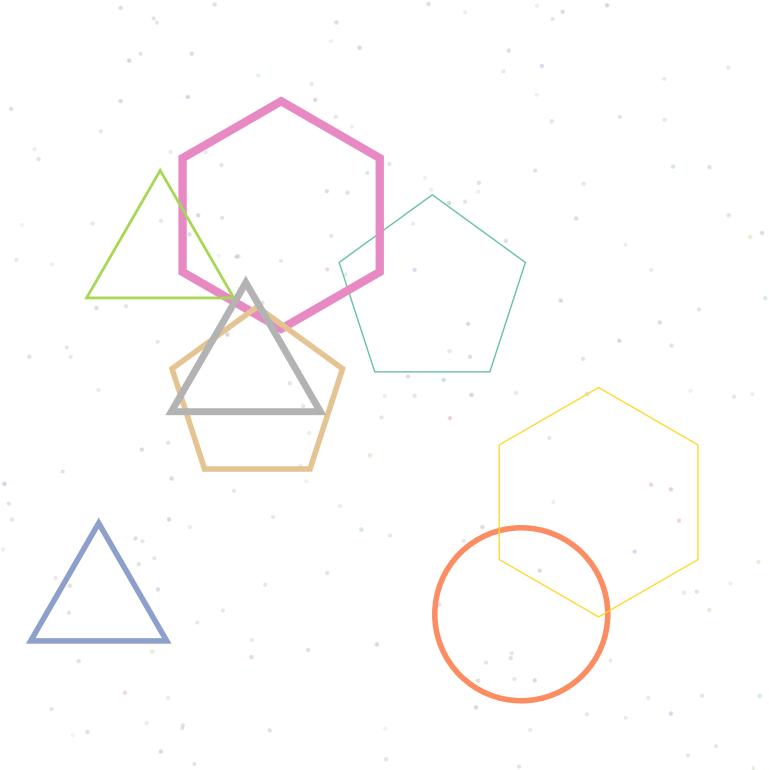[{"shape": "pentagon", "thickness": 0.5, "radius": 0.64, "center": [0.561, 0.62]}, {"shape": "circle", "thickness": 2, "radius": 0.56, "center": [0.677, 0.202]}, {"shape": "triangle", "thickness": 2, "radius": 0.51, "center": [0.128, 0.219]}, {"shape": "hexagon", "thickness": 3, "radius": 0.74, "center": [0.365, 0.721]}, {"shape": "triangle", "thickness": 1, "radius": 0.55, "center": [0.208, 0.668]}, {"shape": "hexagon", "thickness": 0.5, "radius": 0.74, "center": [0.777, 0.348]}, {"shape": "pentagon", "thickness": 2, "radius": 0.58, "center": [0.334, 0.485]}, {"shape": "triangle", "thickness": 2.5, "radius": 0.56, "center": [0.319, 0.521]}]